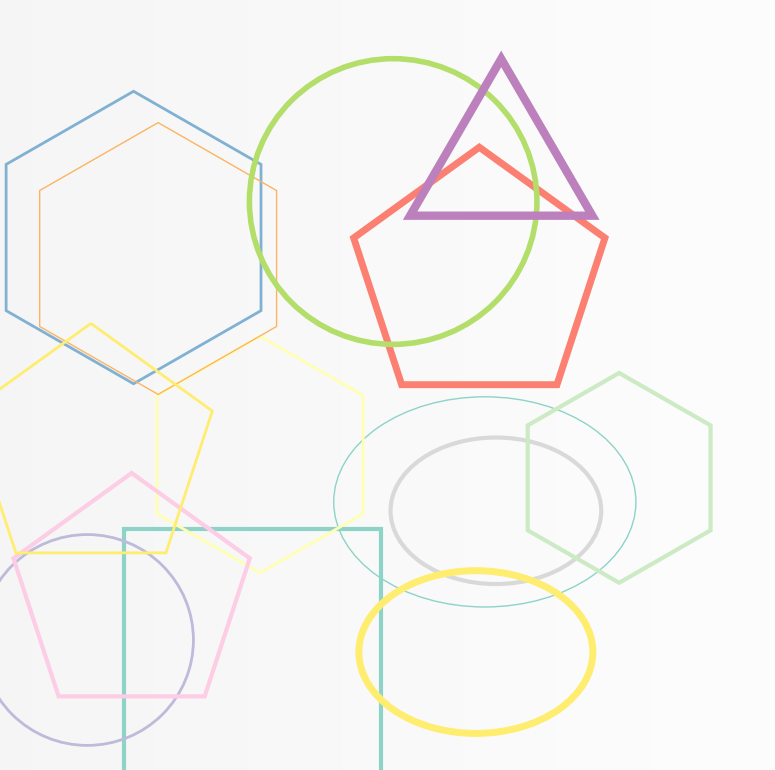[{"shape": "square", "thickness": 1.5, "radius": 0.83, "center": [0.326, 0.147]}, {"shape": "oval", "thickness": 0.5, "radius": 0.97, "center": [0.626, 0.348]}, {"shape": "hexagon", "thickness": 1, "radius": 0.77, "center": [0.335, 0.41]}, {"shape": "circle", "thickness": 1, "radius": 0.68, "center": [0.113, 0.169]}, {"shape": "pentagon", "thickness": 2.5, "radius": 0.85, "center": [0.618, 0.638]}, {"shape": "hexagon", "thickness": 1, "radius": 0.95, "center": [0.172, 0.692]}, {"shape": "hexagon", "thickness": 0.5, "radius": 0.88, "center": [0.204, 0.664]}, {"shape": "circle", "thickness": 2, "radius": 0.93, "center": [0.507, 0.738]}, {"shape": "pentagon", "thickness": 1.5, "radius": 0.8, "center": [0.17, 0.225]}, {"shape": "oval", "thickness": 1.5, "radius": 0.68, "center": [0.64, 0.337]}, {"shape": "triangle", "thickness": 3, "radius": 0.68, "center": [0.647, 0.788]}, {"shape": "hexagon", "thickness": 1.5, "radius": 0.68, "center": [0.799, 0.379]}, {"shape": "oval", "thickness": 2.5, "radius": 0.75, "center": [0.614, 0.153]}, {"shape": "pentagon", "thickness": 1, "radius": 0.82, "center": [0.117, 0.415]}]